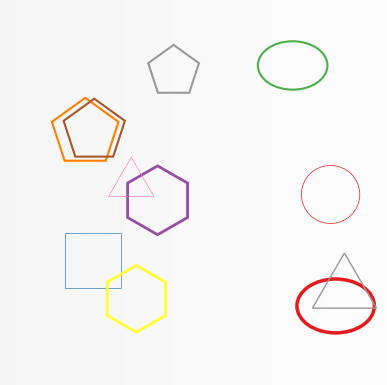[{"shape": "oval", "thickness": 2.5, "radius": 0.5, "center": [0.866, 0.205]}, {"shape": "circle", "thickness": 0.5, "radius": 0.38, "center": [0.853, 0.495]}, {"shape": "square", "thickness": 0.5, "radius": 0.36, "center": [0.241, 0.324]}, {"shape": "oval", "thickness": 1.5, "radius": 0.45, "center": [0.755, 0.83]}, {"shape": "hexagon", "thickness": 2, "radius": 0.45, "center": [0.407, 0.48]}, {"shape": "pentagon", "thickness": 1.5, "radius": 0.45, "center": [0.22, 0.656]}, {"shape": "hexagon", "thickness": 2, "radius": 0.43, "center": [0.352, 0.224]}, {"shape": "pentagon", "thickness": 1.5, "radius": 0.42, "center": [0.243, 0.66]}, {"shape": "triangle", "thickness": 0.5, "radius": 0.34, "center": [0.339, 0.523]}, {"shape": "pentagon", "thickness": 1.5, "radius": 0.34, "center": [0.448, 0.815]}, {"shape": "triangle", "thickness": 1, "radius": 0.48, "center": [0.889, 0.247]}]